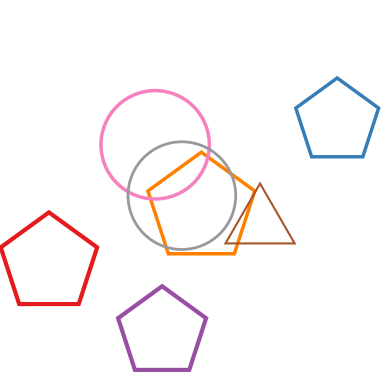[{"shape": "pentagon", "thickness": 3, "radius": 0.66, "center": [0.127, 0.317]}, {"shape": "pentagon", "thickness": 2.5, "radius": 0.57, "center": [0.876, 0.684]}, {"shape": "pentagon", "thickness": 3, "radius": 0.6, "center": [0.421, 0.136]}, {"shape": "pentagon", "thickness": 2.5, "radius": 0.73, "center": [0.523, 0.459]}, {"shape": "triangle", "thickness": 1.5, "radius": 0.52, "center": [0.676, 0.42]}, {"shape": "circle", "thickness": 2.5, "radius": 0.7, "center": [0.403, 0.624]}, {"shape": "circle", "thickness": 2, "radius": 0.7, "center": [0.472, 0.492]}]